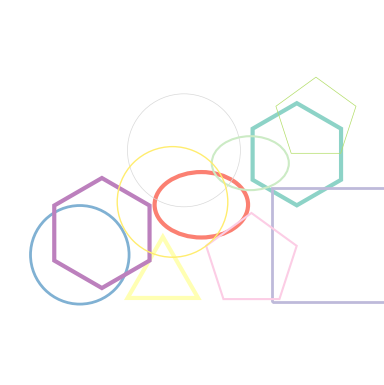[{"shape": "hexagon", "thickness": 3, "radius": 0.66, "center": [0.771, 0.599]}, {"shape": "triangle", "thickness": 3, "radius": 0.53, "center": [0.423, 0.279]}, {"shape": "square", "thickness": 2, "radius": 0.74, "center": [0.854, 0.364]}, {"shape": "oval", "thickness": 3, "radius": 0.61, "center": [0.523, 0.468]}, {"shape": "circle", "thickness": 2, "radius": 0.64, "center": [0.207, 0.338]}, {"shape": "pentagon", "thickness": 0.5, "radius": 0.55, "center": [0.821, 0.69]}, {"shape": "pentagon", "thickness": 1.5, "radius": 0.62, "center": [0.653, 0.323]}, {"shape": "circle", "thickness": 0.5, "radius": 0.73, "center": [0.478, 0.61]}, {"shape": "hexagon", "thickness": 3, "radius": 0.71, "center": [0.265, 0.395]}, {"shape": "oval", "thickness": 1.5, "radius": 0.5, "center": [0.65, 0.576]}, {"shape": "circle", "thickness": 1, "radius": 0.72, "center": [0.448, 0.476]}]